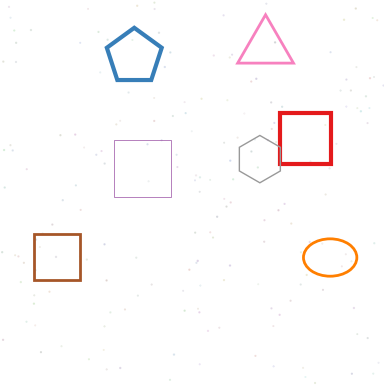[{"shape": "square", "thickness": 3, "radius": 0.34, "center": [0.794, 0.64]}, {"shape": "pentagon", "thickness": 3, "radius": 0.37, "center": [0.349, 0.853]}, {"shape": "square", "thickness": 0.5, "radius": 0.37, "center": [0.371, 0.562]}, {"shape": "oval", "thickness": 2, "radius": 0.35, "center": [0.858, 0.331]}, {"shape": "square", "thickness": 2, "radius": 0.3, "center": [0.147, 0.332]}, {"shape": "triangle", "thickness": 2, "radius": 0.42, "center": [0.69, 0.878]}, {"shape": "hexagon", "thickness": 1, "radius": 0.31, "center": [0.675, 0.587]}]